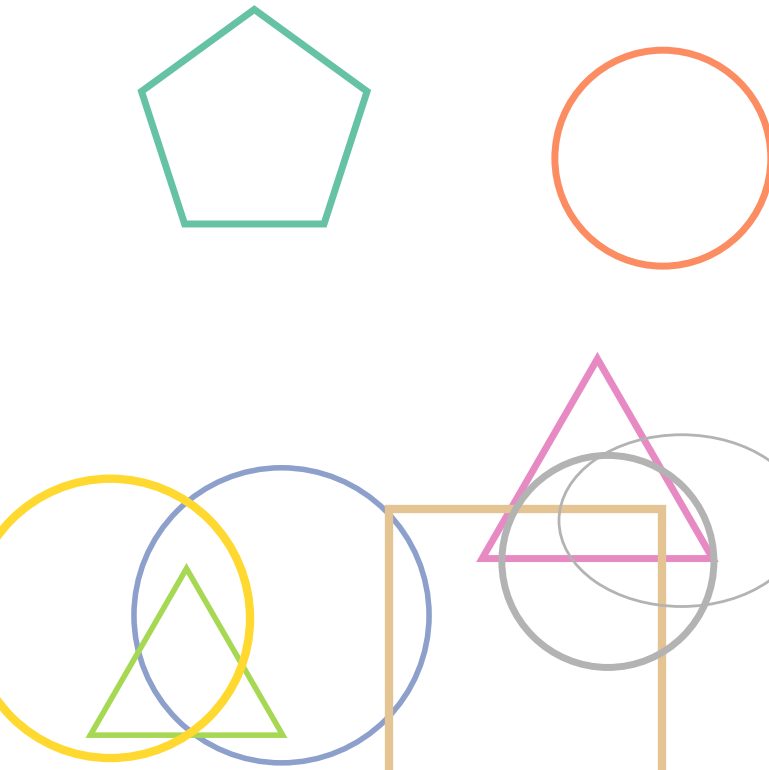[{"shape": "pentagon", "thickness": 2.5, "radius": 0.77, "center": [0.33, 0.834]}, {"shape": "circle", "thickness": 2.5, "radius": 0.7, "center": [0.861, 0.795]}, {"shape": "circle", "thickness": 2, "radius": 0.96, "center": [0.366, 0.201]}, {"shape": "triangle", "thickness": 2.5, "radius": 0.86, "center": [0.776, 0.361]}, {"shape": "triangle", "thickness": 2, "radius": 0.72, "center": [0.242, 0.117]}, {"shape": "circle", "thickness": 3, "radius": 0.91, "center": [0.143, 0.197]}, {"shape": "square", "thickness": 3, "radius": 0.89, "center": [0.682, 0.162]}, {"shape": "oval", "thickness": 1, "radius": 0.8, "center": [0.885, 0.324]}, {"shape": "circle", "thickness": 2.5, "radius": 0.69, "center": [0.789, 0.271]}]